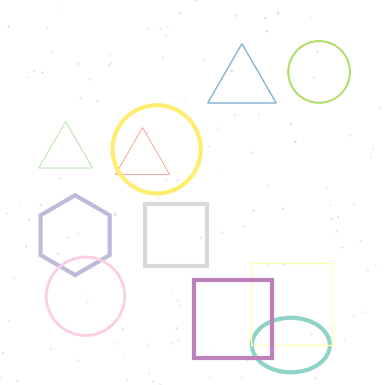[{"shape": "oval", "thickness": 3, "radius": 0.51, "center": [0.755, 0.104]}, {"shape": "square", "thickness": 1, "radius": 0.53, "center": [0.758, 0.211]}, {"shape": "hexagon", "thickness": 3, "radius": 0.52, "center": [0.195, 0.389]}, {"shape": "triangle", "thickness": 0.5, "radius": 0.41, "center": [0.37, 0.588]}, {"shape": "triangle", "thickness": 1, "radius": 0.51, "center": [0.628, 0.784]}, {"shape": "circle", "thickness": 1.5, "radius": 0.4, "center": [0.829, 0.813]}, {"shape": "circle", "thickness": 2, "radius": 0.51, "center": [0.222, 0.23]}, {"shape": "square", "thickness": 3, "radius": 0.4, "center": [0.456, 0.389]}, {"shape": "square", "thickness": 3, "radius": 0.51, "center": [0.605, 0.171]}, {"shape": "triangle", "thickness": 1, "radius": 0.4, "center": [0.171, 0.604]}, {"shape": "circle", "thickness": 3, "radius": 0.57, "center": [0.407, 0.612]}]